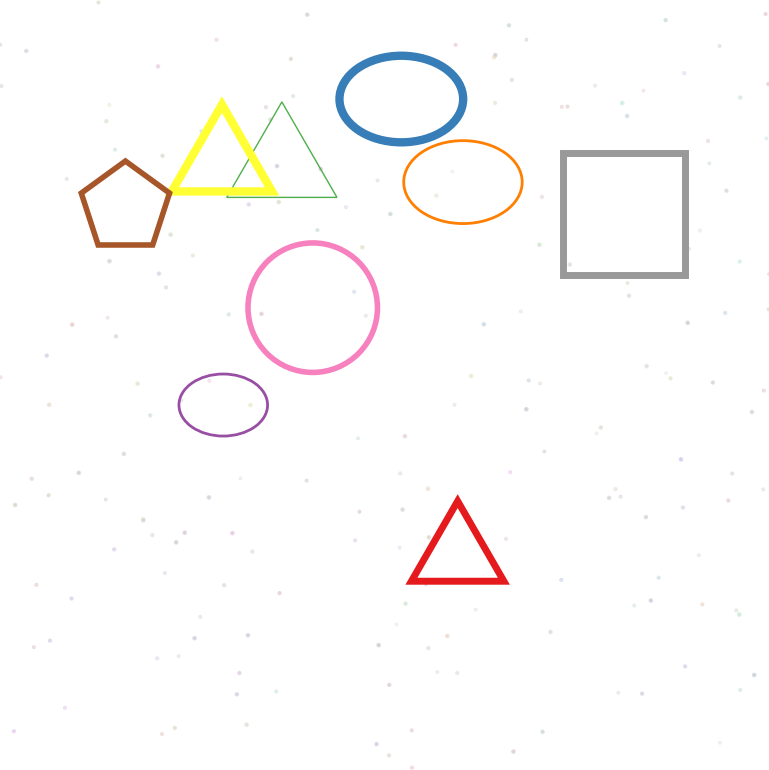[{"shape": "triangle", "thickness": 2.5, "radius": 0.35, "center": [0.594, 0.28]}, {"shape": "oval", "thickness": 3, "radius": 0.4, "center": [0.521, 0.871]}, {"shape": "triangle", "thickness": 0.5, "radius": 0.41, "center": [0.366, 0.785]}, {"shape": "oval", "thickness": 1, "radius": 0.29, "center": [0.29, 0.474]}, {"shape": "oval", "thickness": 1, "radius": 0.38, "center": [0.601, 0.763]}, {"shape": "triangle", "thickness": 3, "radius": 0.38, "center": [0.288, 0.789]}, {"shape": "pentagon", "thickness": 2, "radius": 0.3, "center": [0.163, 0.731]}, {"shape": "circle", "thickness": 2, "radius": 0.42, "center": [0.406, 0.6]}, {"shape": "square", "thickness": 2.5, "radius": 0.39, "center": [0.81, 0.722]}]